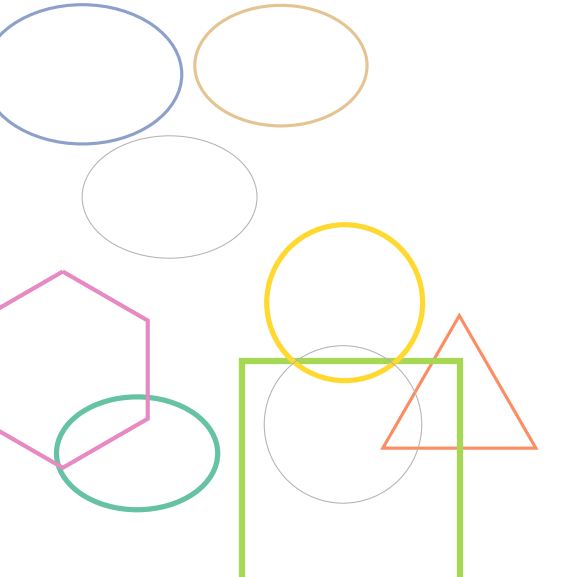[{"shape": "oval", "thickness": 2.5, "radius": 0.7, "center": [0.237, 0.214]}, {"shape": "triangle", "thickness": 1.5, "radius": 0.77, "center": [0.795, 0.3]}, {"shape": "oval", "thickness": 1.5, "radius": 0.86, "center": [0.143, 0.87]}, {"shape": "hexagon", "thickness": 2, "radius": 0.85, "center": [0.109, 0.359]}, {"shape": "square", "thickness": 3, "radius": 0.95, "center": [0.608, 0.185]}, {"shape": "circle", "thickness": 2.5, "radius": 0.67, "center": [0.597, 0.475]}, {"shape": "oval", "thickness": 1.5, "radius": 0.75, "center": [0.486, 0.885]}, {"shape": "oval", "thickness": 0.5, "radius": 0.76, "center": [0.294, 0.658]}, {"shape": "circle", "thickness": 0.5, "radius": 0.68, "center": [0.594, 0.264]}]